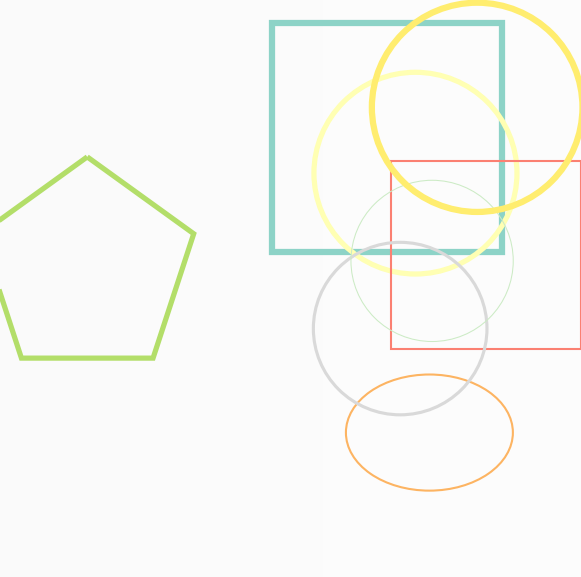[{"shape": "square", "thickness": 3, "radius": 0.99, "center": [0.665, 0.761]}, {"shape": "circle", "thickness": 2.5, "radius": 0.87, "center": [0.715, 0.699]}, {"shape": "square", "thickness": 1, "radius": 0.82, "center": [0.837, 0.558]}, {"shape": "oval", "thickness": 1, "radius": 0.72, "center": [0.739, 0.25]}, {"shape": "pentagon", "thickness": 2.5, "radius": 0.96, "center": [0.15, 0.535]}, {"shape": "circle", "thickness": 1.5, "radius": 0.75, "center": [0.688, 0.43]}, {"shape": "circle", "thickness": 0.5, "radius": 0.7, "center": [0.743, 0.547]}, {"shape": "circle", "thickness": 3, "radius": 0.91, "center": [0.821, 0.813]}]